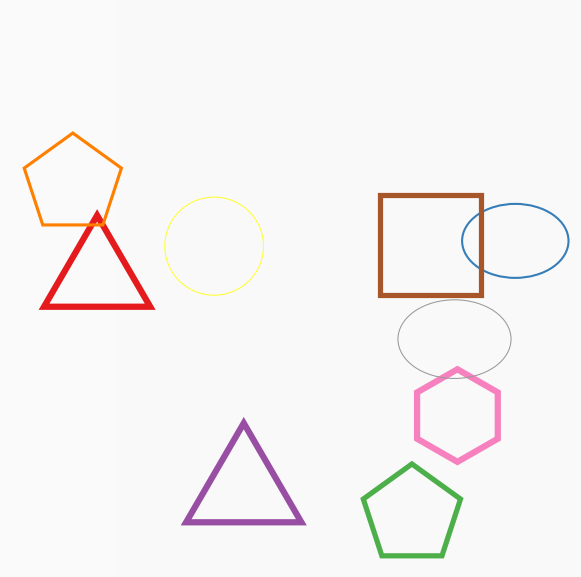[{"shape": "triangle", "thickness": 3, "radius": 0.53, "center": [0.167, 0.521]}, {"shape": "oval", "thickness": 1, "radius": 0.46, "center": [0.887, 0.582]}, {"shape": "pentagon", "thickness": 2.5, "radius": 0.44, "center": [0.709, 0.108]}, {"shape": "triangle", "thickness": 3, "radius": 0.57, "center": [0.419, 0.152]}, {"shape": "pentagon", "thickness": 1.5, "radius": 0.44, "center": [0.125, 0.681]}, {"shape": "circle", "thickness": 0.5, "radius": 0.42, "center": [0.368, 0.573]}, {"shape": "square", "thickness": 2.5, "radius": 0.43, "center": [0.741, 0.574]}, {"shape": "hexagon", "thickness": 3, "radius": 0.4, "center": [0.787, 0.28]}, {"shape": "oval", "thickness": 0.5, "radius": 0.49, "center": [0.782, 0.412]}]